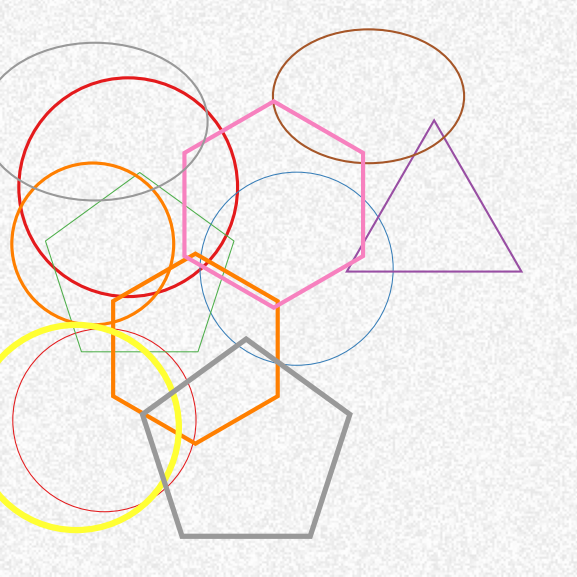[{"shape": "circle", "thickness": 0.5, "radius": 0.79, "center": [0.181, 0.272]}, {"shape": "circle", "thickness": 1.5, "radius": 0.95, "center": [0.222, 0.675]}, {"shape": "circle", "thickness": 0.5, "radius": 0.84, "center": [0.514, 0.534]}, {"shape": "pentagon", "thickness": 0.5, "radius": 0.86, "center": [0.242, 0.529]}, {"shape": "triangle", "thickness": 1, "radius": 0.87, "center": [0.752, 0.616]}, {"shape": "hexagon", "thickness": 2, "radius": 0.82, "center": [0.338, 0.395]}, {"shape": "circle", "thickness": 1.5, "radius": 0.7, "center": [0.161, 0.577]}, {"shape": "circle", "thickness": 3, "radius": 0.89, "center": [0.132, 0.259]}, {"shape": "oval", "thickness": 1, "radius": 0.83, "center": [0.638, 0.832]}, {"shape": "hexagon", "thickness": 2, "radius": 0.89, "center": [0.474, 0.645]}, {"shape": "oval", "thickness": 1, "radius": 0.98, "center": [0.164, 0.789]}, {"shape": "pentagon", "thickness": 2.5, "radius": 0.94, "center": [0.426, 0.223]}]